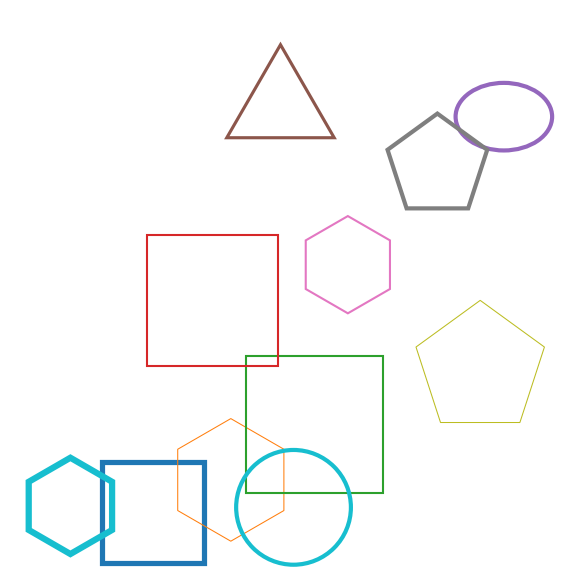[{"shape": "square", "thickness": 2.5, "radius": 0.44, "center": [0.265, 0.112]}, {"shape": "hexagon", "thickness": 0.5, "radius": 0.53, "center": [0.4, 0.168]}, {"shape": "square", "thickness": 1, "radius": 0.59, "center": [0.544, 0.264]}, {"shape": "square", "thickness": 1, "radius": 0.57, "center": [0.367, 0.479]}, {"shape": "oval", "thickness": 2, "radius": 0.42, "center": [0.872, 0.797]}, {"shape": "triangle", "thickness": 1.5, "radius": 0.54, "center": [0.486, 0.814]}, {"shape": "hexagon", "thickness": 1, "radius": 0.42, "center": [0.602, 0.541]}, {"shape": "pentagon", "thickness": 2, "radius": 0.45, "center": [0.757, 0.712]}, {"shape": "pentagon", "thickness": 0.5, "radius": 0.58, "center": [0.832, 0.362]}, {"shape": "hexagon", "thickness": 3, "radius": 0.42, "center": [0.122, 0.123]}, {"shape": "circle", "thickness": 2, "radius": 0.5, "center": [0.508, 0.121]}]